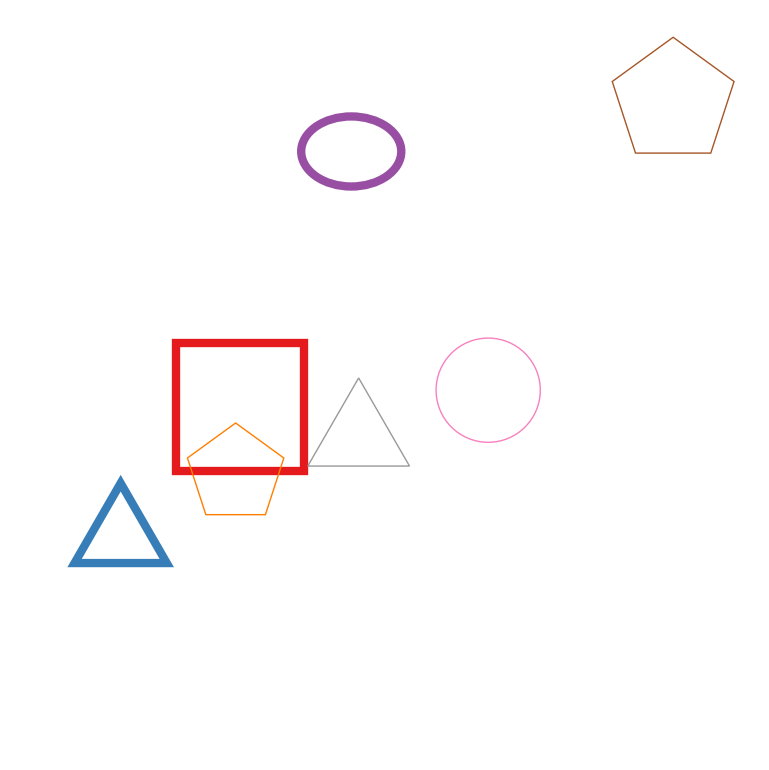[{"shape": "square", "thickness": 3, "radius": 0.42, "center": [0.312, 0.472]}, {"shape": "triangle", "thickness": 3, "radius": 0.35, "center": [0.157, 0.303]}, {"shape": "oval", "thickness": 3, "radius": 0.32, "center": [0.456, 0.803]}, {"shape": "pentagon", "thickness": 0.5, "radius": 0.33, "center": [0.306, 0.385]}, {"shape": "pentagon", "thickness": 0.5, "radius": 0.42, "center": [0.874, 0.868]}, {"shape": "circle", "thickness": 0.5, "radius": 0.34, "center": [0.634, 0.493]}, {"shape": "triangle", "thickness": 0.5, "radius": 0.38, "center": [0.466, 0.433]}]